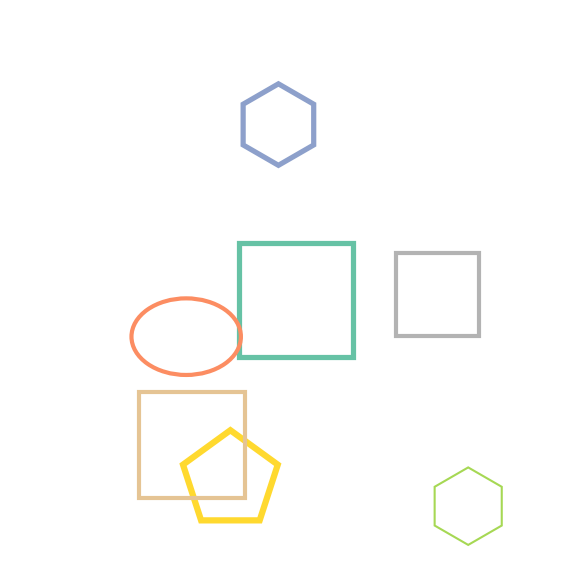[{"shape": "square", "thickness": 2.5, "radius": 0.49, "center": [0.513, 0.48]}, {"shape": "oval", "thickness": 2, "radius": 0.47, "center": [0.322, 0.416]}, {"shape": "hexagon", "thickness": 2.5, "radius": 0.35, "center": [0.482, 0.783]}, {"shape": "hexagon", "thickness": 1, "radius": 0.34, "center": [0.811, 0.123]}, {"shape": "pentagon", "thickness": 3, "radius": 0.43, "center": [0.399, 0.168]}, {"shape": "square", "thickness": 2, "radius": 0.46, "center": [0.332, 0.229]}, {"shape": "square", "thickness": 2, "radius": 0.36, "center": [0.757, 0.489]}]